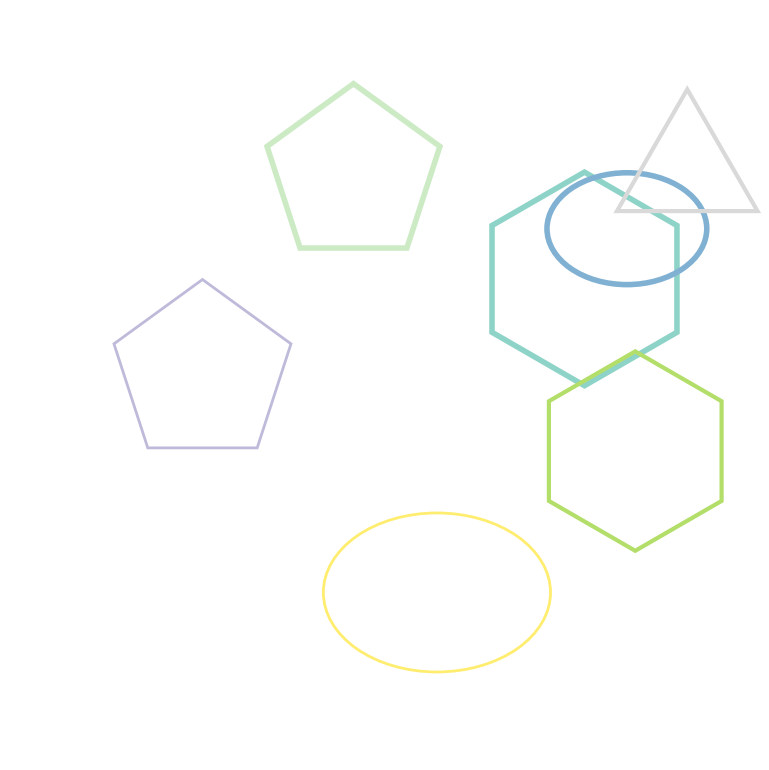[{"shape": "hexagon", "thickness": 2, "radius": 0.69, "center": [0.759, 0.638]}, {"shape": "pentagon", "thickness": 1, "radius": 0.6, "center": [0.263, 0.516]}, {"shape": "oval", "thickness": 2, "radius": 0.52, "center": [0.814, 0.703]}, {"shape": "hexagon", "thickness": 1.5, "radius": 0.65, "center": [0.825, 0.414]}, {"shape": "triangle", "thickness": 1.5, "radius": 0.53, "center": [0.893, 0.779]}, {"shape": "pentagon", "thickness": 2, "radius": 0.59, "center": [0.459, 0.773]}, {"shape": "oval", "thickness": 1, "radius": 0.74, "center": [0.567, 0.231]}]